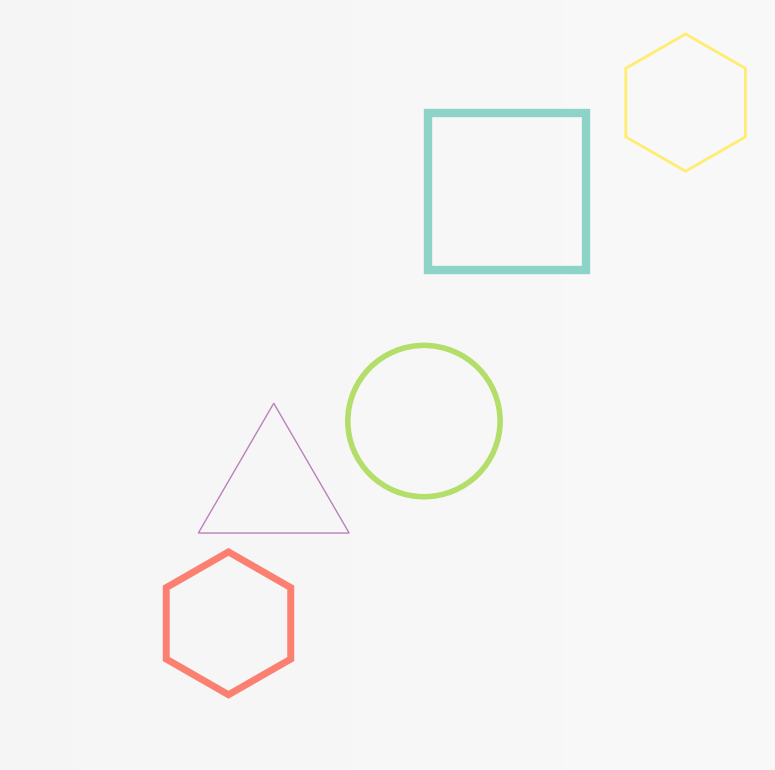[{"shape": "square", "thickness": 3, "radius": 0.51, "center": [0.654, 0.751]}, {"shape": "hexagon", "thickness": 2.5, "radius": 0.46, "center": [0.295, 0.19]}, {"shape": "circle", "thickness": 2, "radius": 0.49, "center": [0.547, 0.453]}, {"shape": "triangle", "thickness": 0.5, "radius": 0.56, "center": [0.353, 0.364]}, {"shape": "hexagon", "thickness": 1, "radius": 0.45, "center": [0.885, 0.867]}]